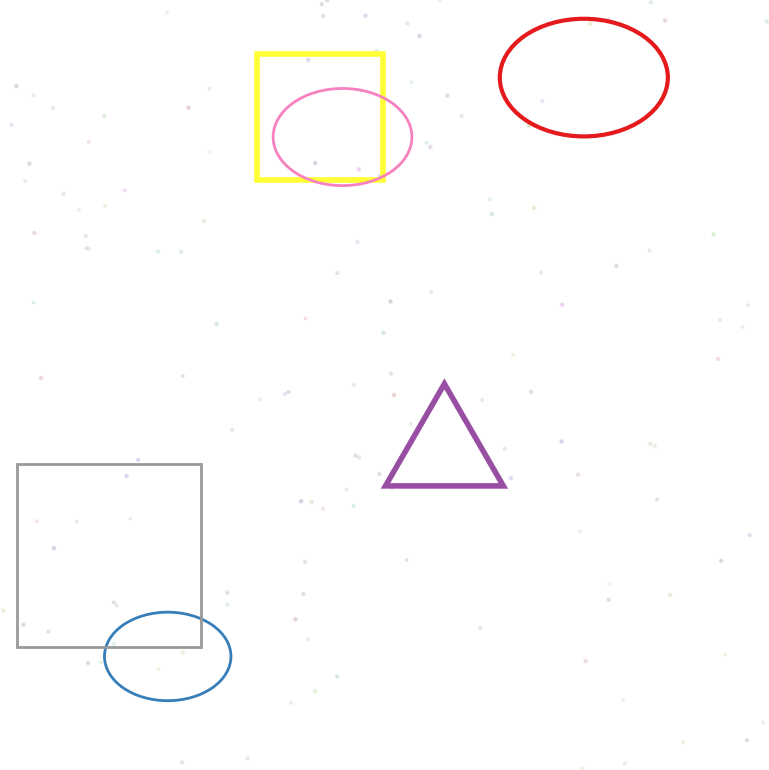[{"shape": "oval", "thickness": 1.5, "radius": 0.55, "center": [0.758, 0.899]}, {"shape": "oval", "thickness": 1, "radius": 0.41, "center": [0.218, 0.147]}, {"shape": "triangle", "thickness": 2, "radius": 0.44, "center": [0.577, 0.413]}, {"shape": "square", "thickness": 2, "radius": 0.41, "center": [0.416, 0.848]}, {"shape": "oval", "thickness": 1, "radius": 0.45, "center": [0.445, 0.822]}, {"shape": "square", "thickness": 1, "radius": 0.6, "center": [0.141, 0.278]}]